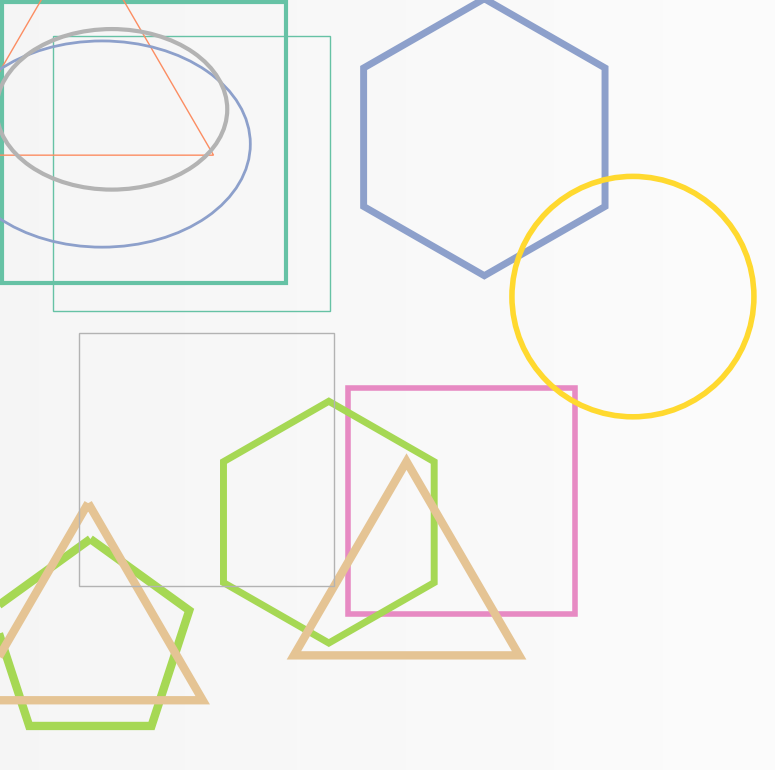[{"shape": "square", "thickness": 1.5, "radius": 0.92, "center": [0.186, 0.815]}, {"shape": "square", "thickness": 0.5, "radius": 0.89, "center": [0.247, 0.775]}, {"shape": "triangle", "thickness": 0.5, "radius": 0.98, "center": [0.106, 0.896]}, {"shape": "oval", "thickness": 1, "radius": 0.96, "center": [0.132, 0.813]}, {"shape": "hexagon", "thickness": 2.5, "radius": 0.9, "center": [0.625, 0.822]}, {"shape": "square", "thickness": 2, "radius": 0.73, "center": [0.595, 0.349]}, {"shape": "hexagon", "thickness": 2.5, "radius": 0.78, "center": [0.424, 0.322]}, {"shape": "pentagon", "thickness": 3, "radius": 0.67, "center": [0.117, 0.166]}, {"shape": "circle", "thickness": 2, "radius": 0.78, "center": [0.817, 0.615]}, {"shape": "triangle", "thickness": 3, "radius": 0.84, "center": [0.525, 0.233]}, {"shape": "triangle", "thickness": 3, "radius": 0.85, "center": [0.114, 0.176]}, {"shape": "oval", "thickness": 1.5, "radius": 0.74, "center": [0.144, 0.858]}, {"shape": "square", "thickness": 0.5, "radius": 0.82, "center": [0.266, 0.403]}]